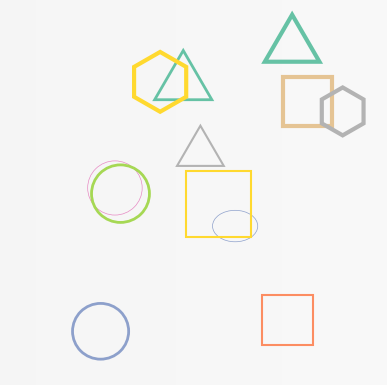[{"shape": "triangle", "thickness": 2, "radius": 0.43, "center": [0.473, 0.784]}, {"shape": "triangle", "thickness": 3, "radius": 0.41, "center": [0.754, 0.88]}, {"shape": "square", "thickness": 1.5, "radius": 0.33, "center": [0.742, 0.169]}, {"shape": "circle", "thickness": 2, "radius": 0.36, "center": [0.26, 0.14]}, {"shape": "oval", "thickness": 0.5, "radius": 0.29, "center": [0.607, 0.413]}, {"shape": "circle", "thickness": 0.5, "radius": 0.35, "center": [0.297, 0.512]}, {"shape": "circle", "thickness": 2, "radius": 0.37, "center": [0.311, 0.497]}, {"shape": "hexagon", "thickness": 3, "radius": 0.39, "center": [0.413, 0.787]}, {"shape": "square", "thickness": 1.5, "radius": 0.42, "center": [0.564, 0.47]}, {"shape": "square", "thickness": 3, "radius": 0.32, "center": [0.793, 0.736]}, {"shape": "triangle", "thickness": 1.5, "radius": 0.35, "center": [0.517, 0.604]}, {"shape": "hexagon", "thickness": 3, "radius": 0.31, "center": [0.884, 0.711]}]